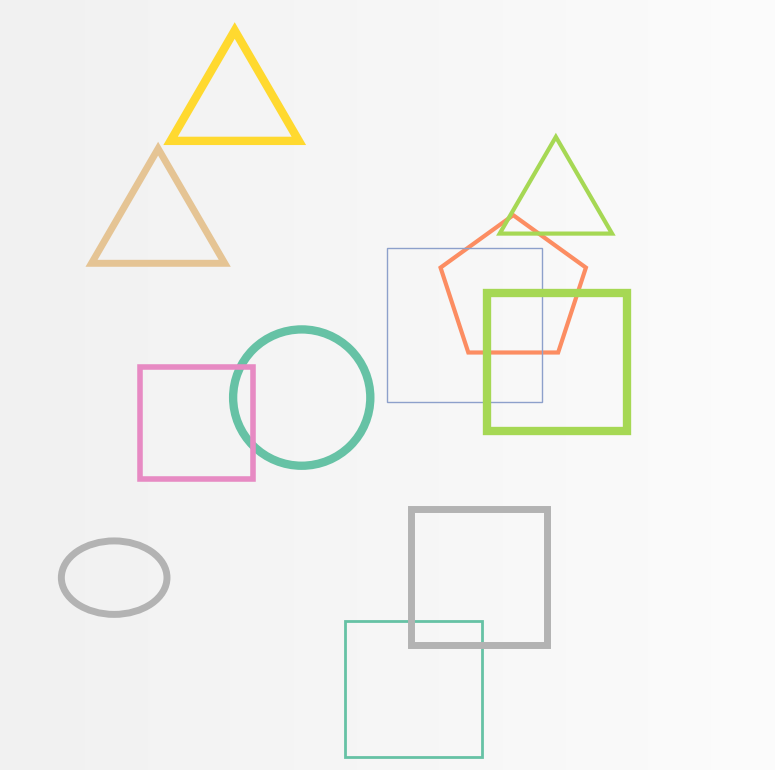[{"shape": "square", "thickness": 1, "radius": 0.44, "center": [0.534, 0.106]}, {"shape": "circle", "thickness": 3, "radius": 0.44, "center": [0.389, 0.484]}, {"shape": "pentagon", "thickness": 1.5, "radius": 0.49, "center": [0.662, 0.622]}, {"shape": "square", "thickness": 0.5, "radius": 0.5, "center": [0.6, 0.578]}, {"shape": "square", "thickness": 2, "radius": 0.36, "center": [0.254, 0.451]}, {"shape": "triangle", "thickness": 1.5, "radius": 0.42, "center": [0.717, 0.738]}, {"shape": "square", "thickness": 3, "radius": 0.45, "center": [0.718, 0.53]}, {"shape": "triangle", "thickness": 3, "radius": 0.48, "center": [0.303, 0.865]}, {"shape": "triangle", "thickness": 2.5, "radius": 0.5, "center": [0.204, 0.708]}, {"shape": "square", "thickness": 2.5, "radius": 0.44, "center": [0.618, 0.25]}, {"shape": "oval", "thickness": 2.5, "radius": 0.34, "center": [0.147, 0.25]}]